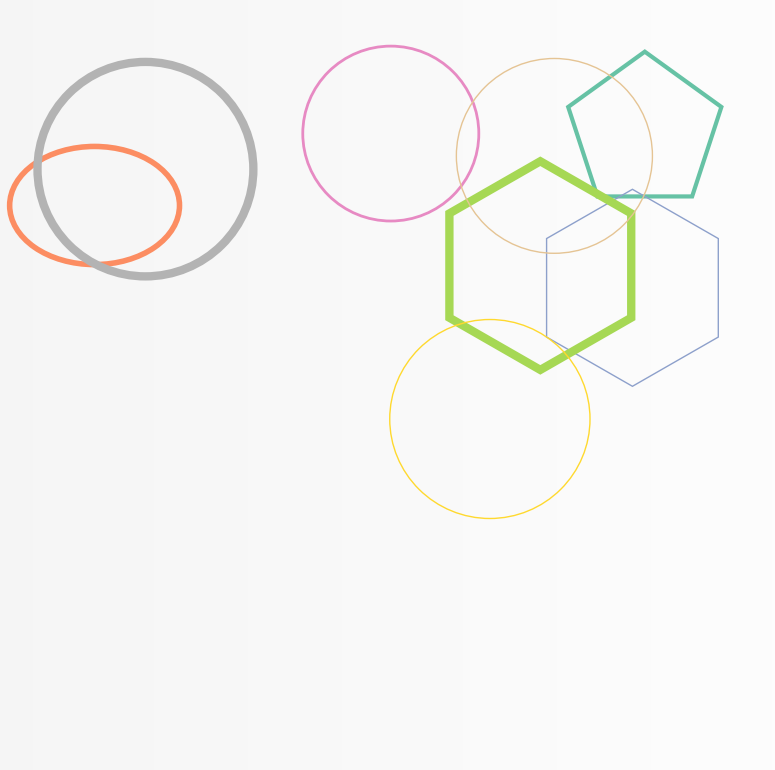[{"shape": "pentagon", "thickness": 1.5, "radius": 0.52, "center": [0.832, 0.829]}, {"shape": "oval", "thickness": 2, "radius": 0.55, "center": [0.122, 0.733]}, {"shape": "hexagon", "thickness": 0.5, "radius": 0.64, "center": [0.816, 0.626]}, {"shape": "circle", "thickness": 1, "radius": 0.57, "center": [0.504, 0.827]}, {"shape": "hexagon", "thickness": 3, "radius": 0.68, "center": [0.697, 0.655]}, {"shape": "circle", "thickness": 0.5, "radius": 0.65, "center": [0.632, 0.456]}, {"shape": "circle", "thickness": 0.5, "radius": 0.63, "center": [0.715, 0.798]}, {"shape": "circle", "thickness": 3, "radius": 0.7, "center": [0.188, 0.78]}]